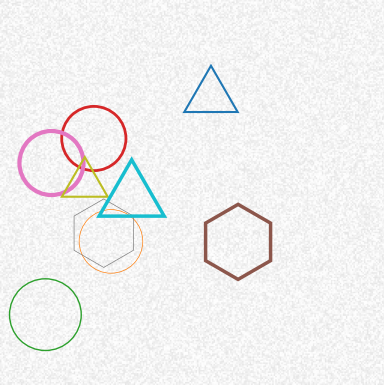[{"shape": "triangle", "thickness": 1.5, "radius": 0.4, "center": [0.548, 0.749]}, {"shape": "circle", "thickness": 0.5, "radius": 0.41, "center": [0.288, 0.373]}, {"shape": "circle", "thickness": 1, "radius": 0.47, "center": [0.118, 0.183]}, {"shape": "circle", "thickness": 2, "radius": 0.42, "center": [0.244, 0.64]}, {"shape": "hexagon", "thickness": 2.5, "radius": 0.49, "center": [0.618, 0.372]}, {"shape": "circle", "thickness": 3, "radius": 0.42, "center": [0.134, 0.577]}, {"shape": "hexagon", "thickness": 0.5, "radius": 0.44, "center": [0.269, 0.394]}, {"shape": "triangle", "thickness": 1.5, "radius": 0.34, "center": [0.22, 0.523]}, {"shape": "triangle", "thickness": 2.5, "radius": 0.49, "center": [0.342, 0.487]}]